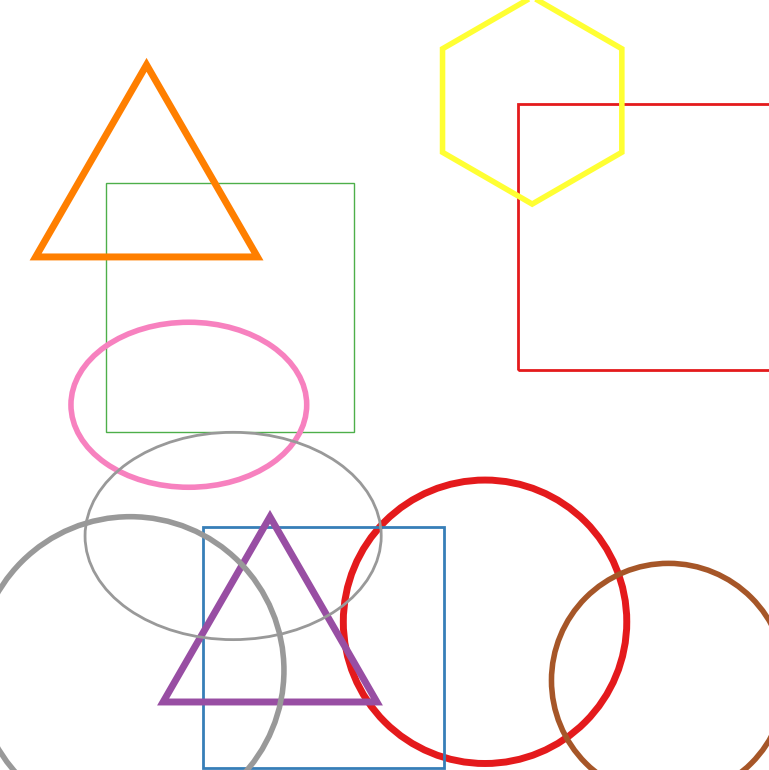[{"shape": "circle", "thickness": 2.5, "radius": 0.92, "center": [0.63, 0.193]}, {"shape": "square", "thickness": 1, "radius": 0.86, "center": [0.846, 0.693]}, {"shape": "square", "thickness": 1, "radius": 0.78, "center": [0.42, 0.159]}, {"shape": "square", "thickness": 0.5, "radius": 0.81, "center": [0.299, 0.601]}, {"shape": "triangle", "thickness": 2.5, "radius": 0.8, "center": [0.351, 0.168]}, {"shape": "triangle", "thickness": 2.5, "radius": 0.83, "center": [0.19, 0.749]}, {"shape": "hexagon", "thickness": 2, "radius": 0.67, "center": [0.691, 0.869]}, {"shape": "circle", "thickness": 2, "radius": 0.76, "center": [0.868, 0.116]}, {"shape": "oval", "thickness": 2, "radius": 0.77, "center": [0.245, 0.474]}, {"shape": "oval", "thickness": 1, "radius": 0.96, "center": [0.303, 0.304]}, {"shape": "circle", "thickness": 2, "radius": 1.0, "center": [0.169, 0.129]}]